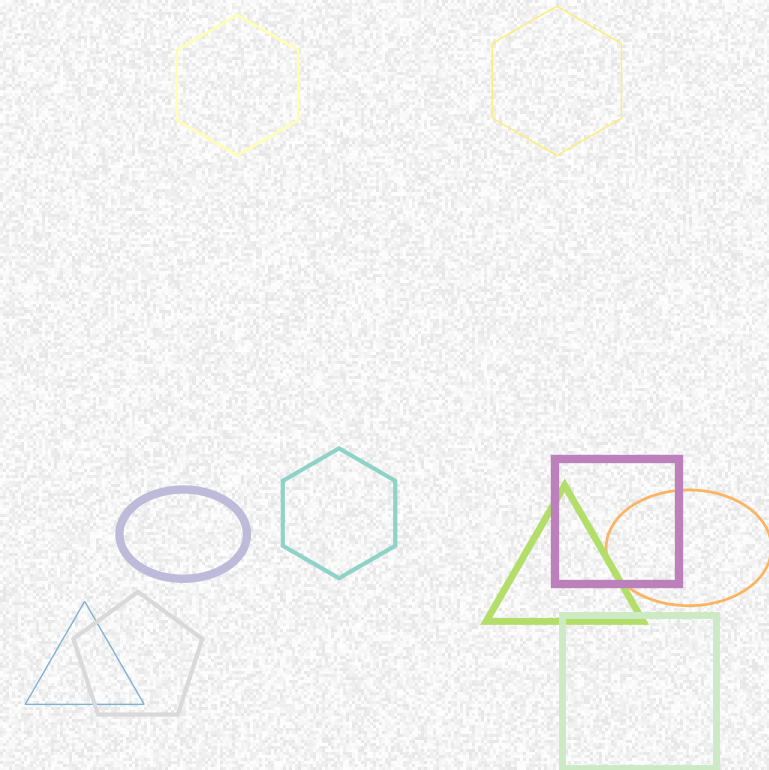[{"shape": "hexagon", "thickness": 1.5, "radius": 0.42, "center": [0.44, 0.333]}, {"shape": "hexagon", "thickness": 1, "radius": 0.46, "center": [0.308, 0.889]}, {"shape": "oval", "thickness": 3, "radius": 0.41, "center": [0.238, 0.306]}, {"shape": "triangle", "thickness": 0.5, "radius": 0.45, "center": [0.11, 0.13]}, {"shape": "oval", "thickness": 1, "radius": 0.54, "center": [0.895, 0.289]}, {"shape": "triangle", "thickness": 2.5, "radius": 0.59, "center": [0.733, 0.252]}, {"shape": "pentagon", "thickness": 1.5, "radius": 0.44, "center": [0.179, 0.143]}, {"shape": "square", "thickness": 3, "radius": 0.4, "center": [0.802, 0.323]}, {"shape": "square", "thickness": 2.5, "radius": 0.5, "center": [0.829, 0.102]}, {"shape": "hexagon", "thickness": 0.5, "radius": 0.48, "center": [0.723, 0.895]}]